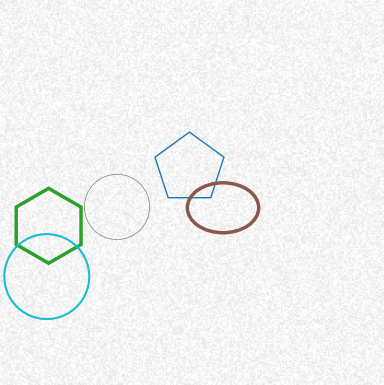[{"shape": "pentagon", "thickness": 1, "radius": 0.47, "center": [0.492, 0.563]}, {"shape": "hexagon", "thickness": 2.5, "radius": 0.49, "center": [0.126, 0.414]}, {"shape": "oval", "thickness": 2.5, "radius": 0.46, "center": [0.579, 0.46]}, {"shape": "circle", "thickness": 0.5, "radius": 0.42, "center": [0.304, 0.463]}, {"shape": "circle", "thickness": 1.5, "radius": 0.55, "center": [0.122, 0.282]}]